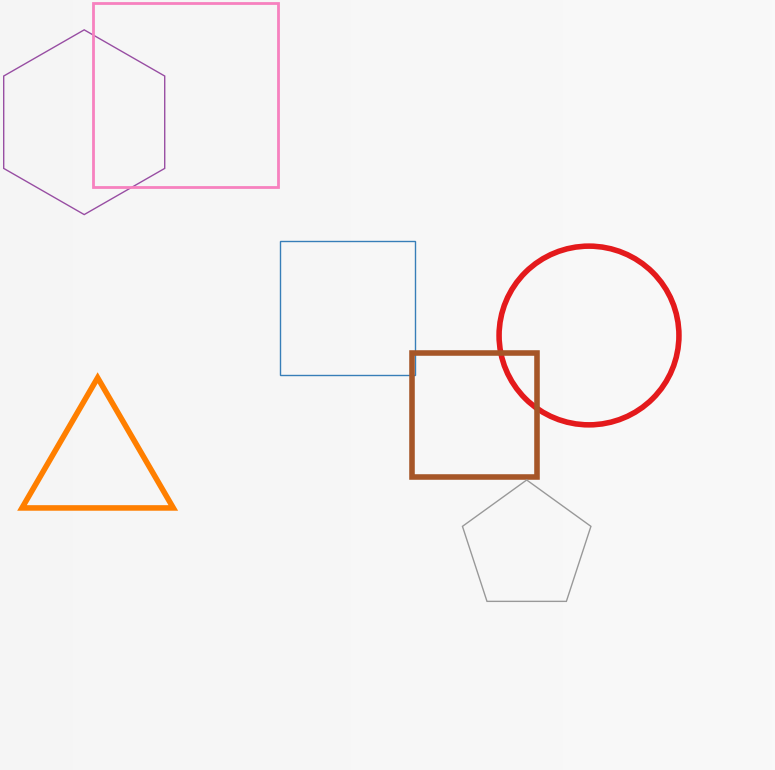[{"shape": "circle", "thickness": 2, "radius": 0.58, "center": [0.76, 0.564]}, {"shape": "square", "thickness": 0.5, "radius": 0.43, "center": [0.448, 0.6]}, {"shape": "hexagon", "thickness": 0.5, "radius": 0.6, "center": [0.109, 0.841]}, {"shape": "triangle", "thickness": 2, "radius": 0.56, "center": [0.126, 0.397]}, {"shape": "square", "thickness": 2, "radius": 0.4, "center": [0.612, 0.461]}, {"shape": "square", "thickness": 1, "radius": 0.6, "center": [0.239, 0.877]}, {"shape": "pentagon", "thickness": 0.5, "radius": 0.44, "center": [0.68, 0.29]}]